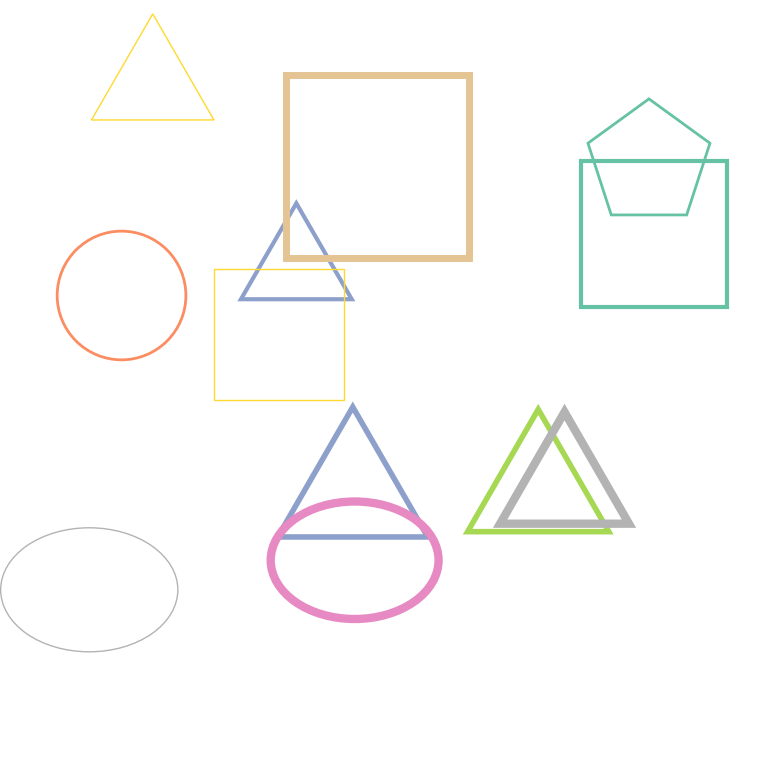[{"shape": "pentagon", "thickness": 1, "radius": 0.42, "center": [0.843, 0.788]}, {"shape": "square", "thickness": 1.5, "radius": 0.47, "center": [0.85, 0.696]}, {"shape": "circle", "thickness": 1, "radius": 0.42, "center": [0.158, 0.616]}, {"shape": "triangle", "thickness": 2, "radius": 0.56, "center": [0.458, 0.359]}, {"shape": "triangle", "thickness": 1.5, "radius": 0.42, "center": [0.385, 0.653]}, {"shape": "oval", "thickness": 3, "radius": 0.55, "center": [0.461, 0.272]}, {"shape": "triangle", "thickness": 2, "radius": 0.53, "center": [0.699, 0.362]}, {"shape": "triangle", "thickness": 0.5, "radius": 0.46, "center": [0.198, 0.89]}, {"shape": "square", "thickness": 0.5, "radius": 0.42, "center": [0.362, 0.566]}, {"shape": "square", "thickness": 2.5, "radius": 0.6, "center": [0.49, 0.784]}, {"shape": "triangle", "thickness": 3, "radius": 0.48, "center": [0.733, 0.368]}, {"shape": "oval", "thickness": 0.5, "radius": 0.58, "center": [0.116, 0.234]}]